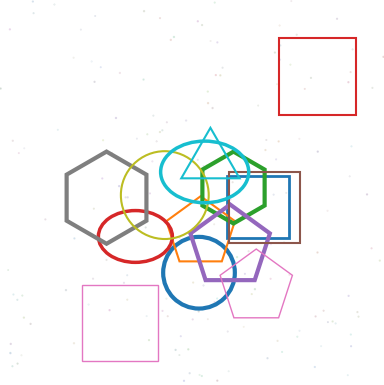[{"shape": "circle", "thickness": 3, "radius": 0.47, "center": [0.517, 0.292]}, {"shape": "square", "thickness": 2, "radius": 0.4, "center": [0.671, 0.462]}, {"shape": "pentagon", "thickness": 1.5, "radius": 0.47, "center": [0.521, 0.397]}, {"shape": "hexagon", "thickness": 3, "radius": 0.47, "center": [0.607, 0.513]}, {"shape": "oval", "thickness": 2.5, "radius": 0.48, "center": [0.352, 0.386]}, {"shape": "square", "thickness": 1.5, "radius": 0.5, "center": [0.824, 0.801]}, {"shape": "pentagon", "thickness": 3, "radius": 0.54, "center": [0.598, 0.36]}, {"shape": "square", "thickness": 1.5, "radius": 0.46, "center": [0.686, 0.462]}, {"shape": "square", "thickness": 1, "radius": 0.49, "center": [0.312, 0.162]}, {"shape": "pentagon", "thickness": 1, "radius": 0.49, "center": [0.666, 0.254]}, {"shape": "hexagon", "thickness": 3, "radius": 0.6, "center": [0.277, 0.487]}, {"shape": "circle", "thickness": 1.5, "radius": 0.57, "center": [0.428, 0.493]}, {"shape": "triangle", "thickness": 1.5, "radius": 0.44, "center": [0.547, 0.581]}, {"shape": "oval", "thickness": 2.5, "radius": 0.57, "center": [0.532, 0.553]}]